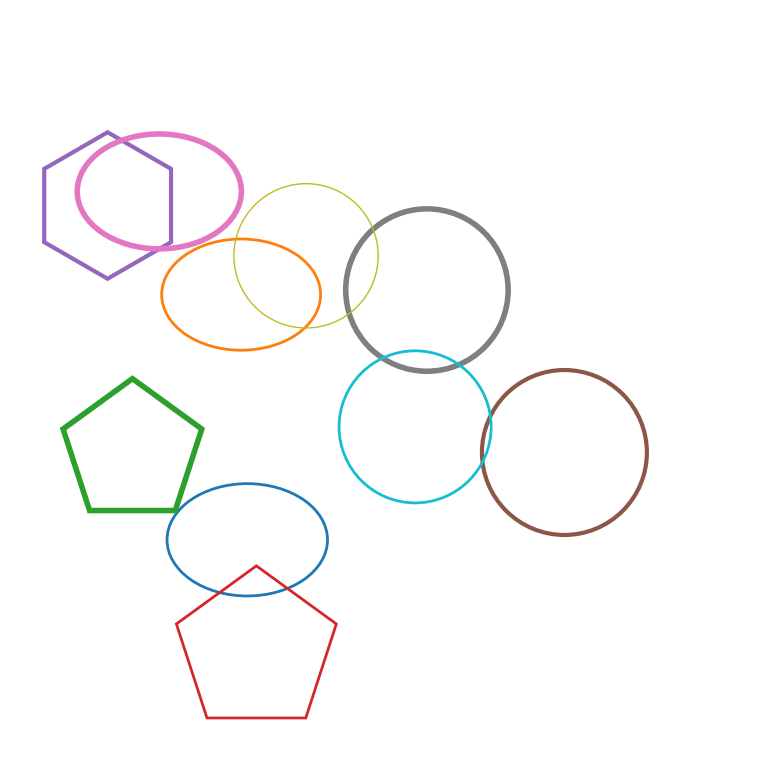[{"shape": "oval", "thickness": 1, "radius": 0.52, "center": [0.321, 0.299]}, {"shape": "oval", "thickness": 1, "radius": 0.52, "center": [0.313, 0.617]}, {"shape": "pentagon", "thickness": 2, "radius": 0.47, "center": [0.172, 0.414]}, {"shape": "pentagon", "thickness": 1, "radius": 0.55, "center": [0.333, 0.156]}, {"shape": "hexagon", "thickness": 1.5, "radius": 0.48, "center": [0.14, 0.733]}, {"shape": "circle", "thickness": 1.5, "radius": 0.54, "center": [0.733, 0.412]}, {"shape": "oval", "thickness": 2, "radius": 0.53, "center": [0.207, 0.751]}, {"shape": "circle", "thickness": 2, "radius": 0.53, "center": [0.554, 0.623]}, {"shape": "circle", "thickness": 0.5, "radius": 0.47, "center": [0.397, 0.668]}, {"shape": "circle", "thickness": 1, "radius": 0.49, "center": [0.539, 0.446]}]